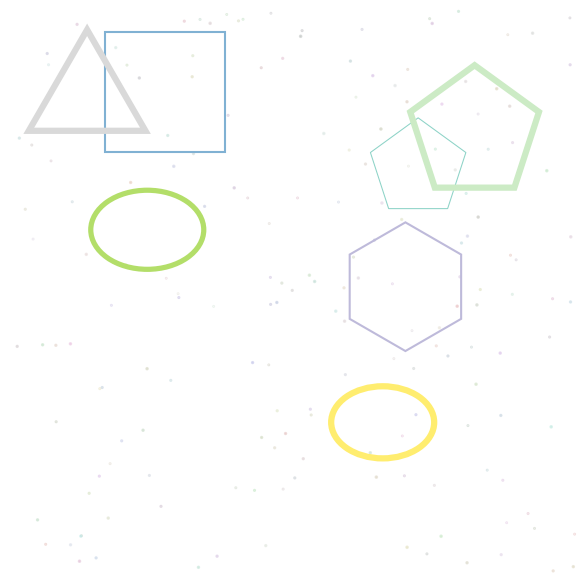[{"shape": "pentagon", "thickness": 0.5, "radius": 0.43, "center": [0.724, 0.708]}, {"shape": "hexagon", "thickness": 1, "radius": 0.56, "center": [0.702, 0.503]}, {"shape": "square", "thickness": 1, "radius": 0.52, "center": [0.286, 0.839]}, {"shape": "oval", "thickness": 2.5, "radius": 0.49, "center": [0.255, 0.601]}, {"shape": "triangle", "thickness": 3, "radius": 0.58, "center": [0.151, 0.831]}, {"shape": "pentagon", "thickness": 3, "radius": 0.59, "center": [0.822, 0.769]}, {"shape": "oval", "thickness": 3, "radius": 0.45, "center": [0.663, 0.268]}]